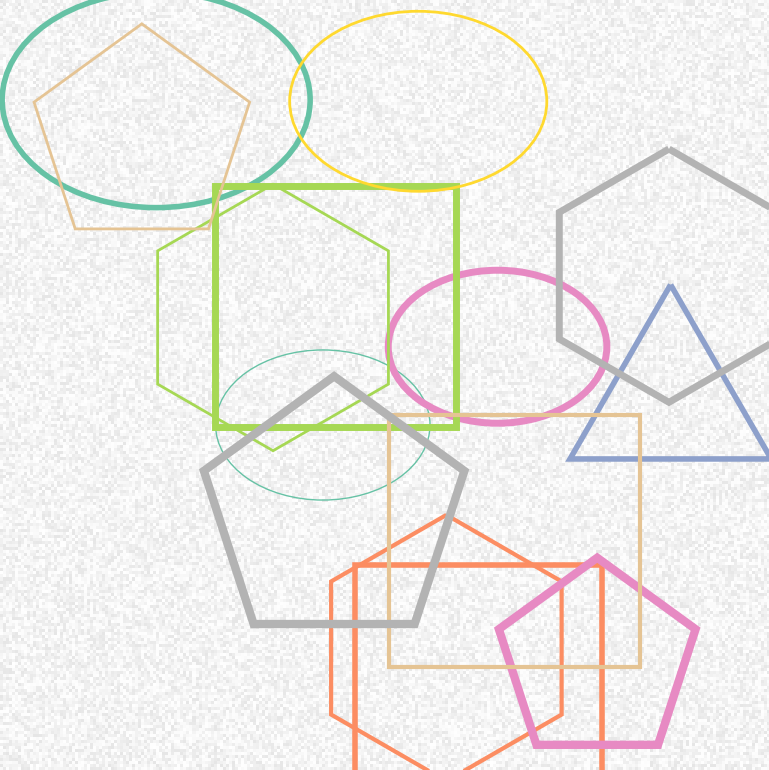[{"shape": "oval", "thickness": 2, "radius": 1.0, "center": [0.203, 0.87]}, {"shape": "oval", "thickness": 0.5, "radius": 0.7, "center": [0.419, 0.448]}, {"shape": "hexagon", "thickness": 1.5, "radius": 0.86, "center": [0.58, 0.158]}, {"shape": "square", "thickness": 2, "radius": 0.8, "center": [0.621, 0.106]}, {"shape": "triangle", "thickness": 2, "radius": 0.75, "center": [0.871, 0.479]}, {"shape": "oval", "thickness": 2.5, "radius": 0.71, "center": [0.646, 0.55]}, {"shape": "pentagon", "thickness": 3, "radius": 0.67, "center": [0.776, 0.141]}, {"shape": "hexagon", "thickness": 1, "radius": 0.87, "center": [0.355, 0.588]}, {"shape": "square", "thickness": 2.5, "radius": 0.78, "center": [0.436, 0.602]}, {"shape": "oval", "thickness": 1, "radius": 0.83, "center": [0.543, 0.868]}, {"shape": "pentagon", "thickness": 1, "radius": 0.74, "center": [0.184, 0.822]}, {"shape": "square", "thickness": 1.5, "radius": 0.82, "center": [0.668, 0.298]}, {"shape": "pentagon", "thickness": 3, "radius": 0.89, "center": [0.434, 0.333]}, {"shape": "hexagon", "thickness": 2.5, "radius": 0.82, "center": [0.869, 0.642]}]